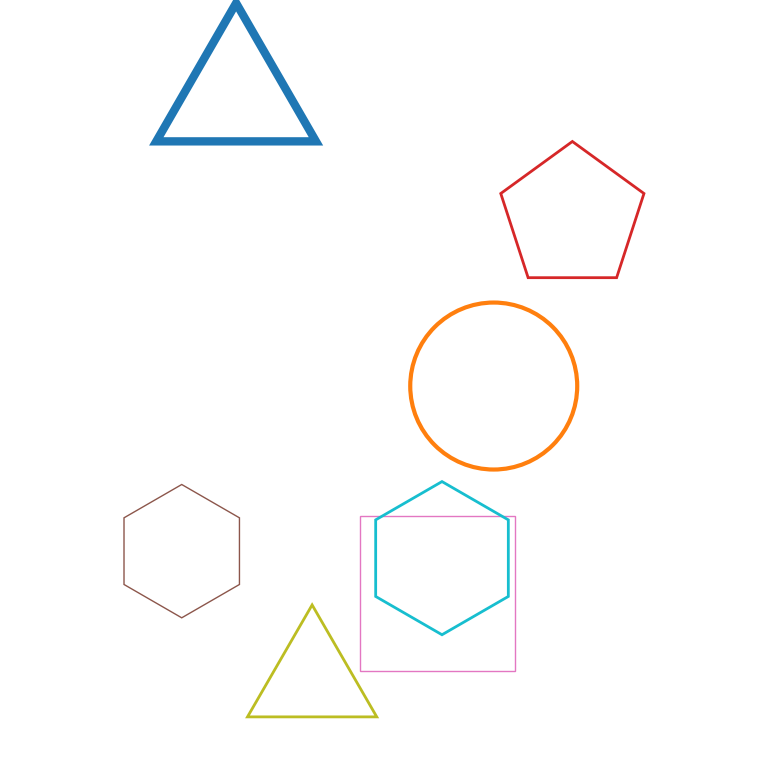[{"shape": "triangle", "thickness": 3, "radius": 0.6, "center": [0.307, 0.876]}, {"shape": "circle", "thickness": 1.5, "radius": 0.54, "center": [0.641, 0.499]}, {"shape": "pentagon", "thickness": 1, "radius": 0.49, "center": [0.743, 0.718]}, {"shape": "hexagon", "thickness": 0.5, "radius": 0.43, "center": [0.236, 0.284]}, {"shape": "square", "thickness": 0.5, "radius": 0.5, "center": [0.568, 0.229]}, {"shape": "triangle", "thickness": 1, "radius": 0.48, "center": [0.405, 0.117]}, {"shape": "hexagon", "thickness": 1, "radius": 0.5, "center": [0.574, 0.275]}]